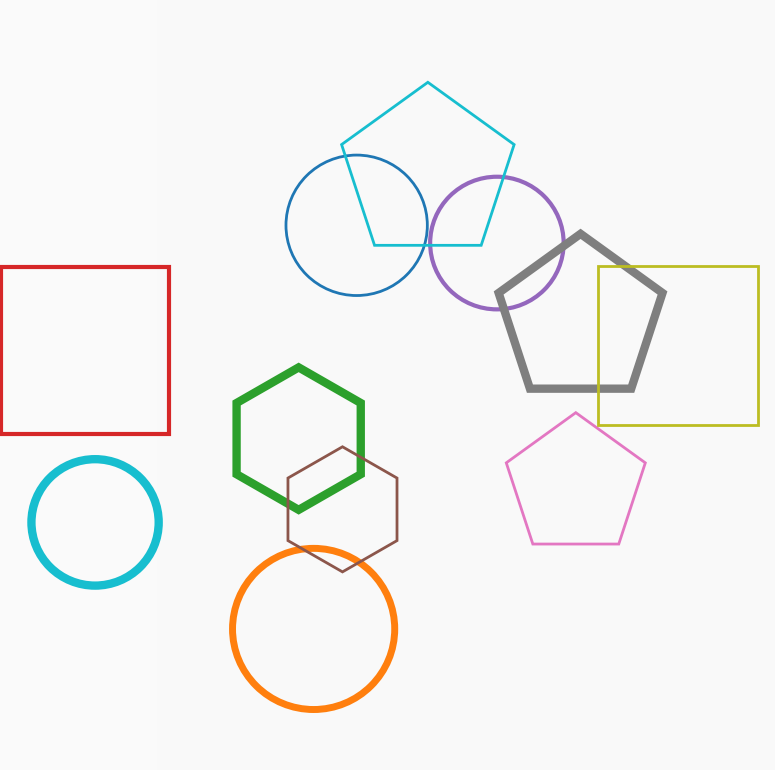[{"shape": "circle", "thickness": 1, "radius": 0.46, "center": [0.46, 0.707]}, {"shape": "circle", "thickness": 2.5, "radius": 0.52, "center": [0.405, 0.183]}, {"shape": "hexagon", "thickness": 3, "radius": 0.46, "center": [0.385, 0.43]}, {"shape": "square", "thickness": 1.5, "radius": 0.54, "center": [0.11, 0.545]}, {"shape": "circle", "thickness": 1.5, "radius": 0.43, "center": [0.641, 0.684]}, {"shape": "hexagon", "thickness": 1, "radius": 0.41, "center": [0.442, 0.339]}, {"shape": "pentagon", "thickness": 1, "radius": 0.47, "center": [0.743, 0.37]}, {"shape": "pentagon", "thickness": 3, "radius": 0.56, "center": [0.749, 0.585]}, {"shape": "square", "thickness": 1, "radius": 0.51, "center": [0.875, 0.551]}, {"shape": "circle", "thickness": 3, "radius": 0.41, "center": [0.123, 0.322]}, {"shape": "pentagon", "thickness": 1, "radius": 0.59, "center": [0.552, 0.776]}]